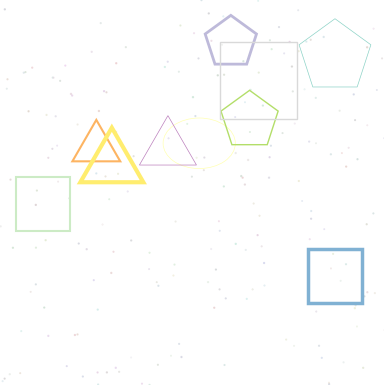[{"shape": "pentagon", "thickness": 0.5, "radius": 0.49, "center": [0.87, 0.853]}, {"shape": "oval", "thickness": 0.5, "radius": 0.47, "center": [0.517, 0.628]}, {"shape": "pentagon", "thickness": 2, "radius": 0.35, "center": [0.6, 0.89]}, {"shape": "square", "thickness": 2.5, "radius": 0.36, "center": [0.87, 0.283]}, {"shape": "triangle", "thickness": 1.5, "radius": 0.36, "center": [0.25, 0.617]}, {"shape": "pentagon", "thickness": 1, "radius": 0.39, "center": [0.648, 0.687]}, {"shape": "square", "thickness": 1, "radius": 0.5, "center": [0.672, 0.791]}, {"shape": "triangle", "thickness": 0.5, "radius": 0.43, "center": [0.436, 0.614]}, {"shape": "square", "thickness": 1.5, "radius": 0.35, "center": [0.111, 0.47]}, {"shape": "triangle", "thickness": 3, "radius": 0.47, "center": [0.29, 0.574]}]